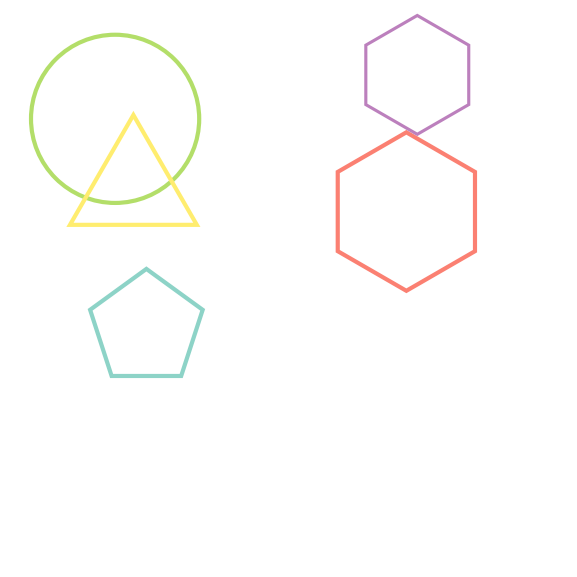[{"shape": "pentagon", "thickness": 2, "radius": 0.51, "center": [0.254, 0.431]}, {"shape": "hexagon", "thickness": 2, "radius": 0.69, "center": [0.704, 0.633]}, {"shape": "circle", "thickness": 2, "radius": 0.73, "center": [0.199, 0.793]}, {"shape": "hexagon", "thickness": 1.5, "radius": 0.51, "center": [0.723, 0.869]}, {"shape": "triangle", "thickness": 2, "radius": 0.63, "center": [0.231, 0.673]}]